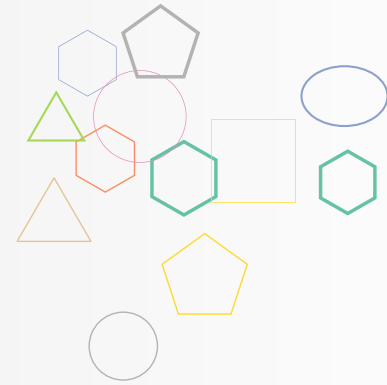[{"shape": "hexagon", "thickness": 2.5, "radius": 0.4, "center": [0.897, 0.526]}, {"shape": "hexagon", "thickness": 2.5, "radius": 0.48, "center": [0.475, 0.537]}, {"shape": "hexagon", "thickness": 1, "radius": 0.43, "center": [0.272, 0.588]}, {"shape": "oval", "thickness": 1.5, "radius": 0.55, "center": [0.889, 0.75]}, {"shape": "hexagon", "thickness": 0.5, "radius": 0.43, "center": [0.226, 0.836]}, {"shape": "circle", "thickness": 0.5, "radius": 0.6, "center": [0.361, 0.697]}, {"shape": "triangle", "thickness": 1.5, "radius": 0.42, "center": [0.145, 0.677]}, {"shape": "square", "thickness": 0.5, "radius": 0.54, "center": [0.653, 0.583]}, {"shape": "pentagon", "thickness": 1, "radius": 0.58, "center": [0.528, 0.278]}, {"shape": "triangle", "thickness": 1, "radius": 0.55, "center": [0.139, 0.428]}, {"shape": "pentagon", "thickness": 2.5, "radius": 0.51, "center": [0.414, 0.883]}, {"shape": "circle", "thickness": 1, "radius": 0.44, "center": [0.318, 0.101]}]